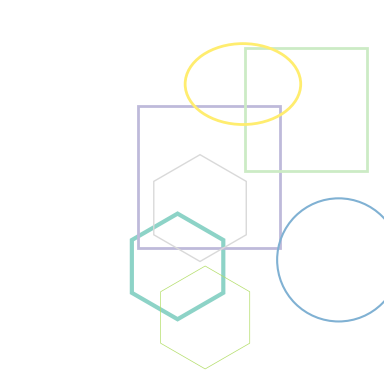[{"shape": "hexagon", "thickness": 3, "radius": 0.69, "center": [0.461, 0.308]}, {"shape": "square", "thickness": 2, "radius": 0.92, "center": [0.543, 0.541]}, {"shape": "circle", "thickness": 1.5, "radius": 0.8, "center": [0.88, 0.325]}, {"shape": "hexagon", "thickness": 0.5, "radius": 0.67, "center": [0.533, 0.175]}, {"shape": "hexagon", "thickness": 1, "radius": 0.69, "center": [0.52, 0.46]}, {"shape": "square", "thickness": 2, "radius": 0.8, "center": [0.794, 0.715]}, {"shape": "oval", "thickness": 2, "radius": 0.75, "center": [0.631, 0.782]}]